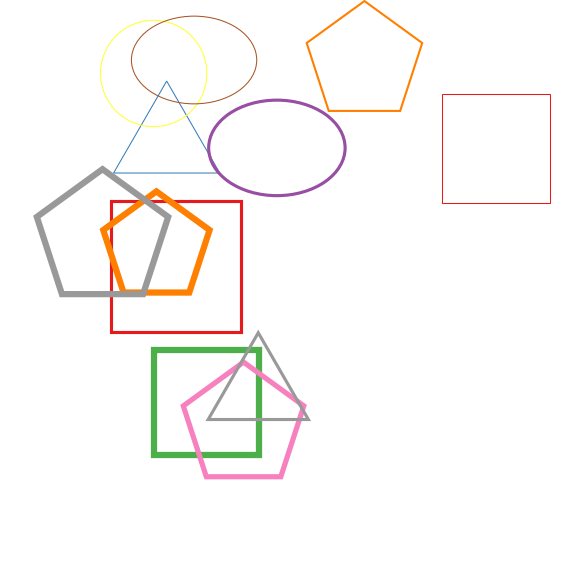[{"shape": "square", "thickness": 0.5, "radius": 0.47, "center": [0.859, 0.742]}, {"shape": "square", "thickness": 1.5, "radius": 0.57, "center": [0.305, 0.537]}, {"shape": "triangle", "thickness": 0.5, "radius": 0.53, "center": [0.289, 0.753]}, {"shape": "square", "thickness": 3, "radius": 0.46, "center": [0.358, 0.303]}, {"shape": "oval", "thickness": 1.5, "radius": 0.59, "center": [0.479, 0.743]}, {"shape": "pentagon", "thickness": 3, "radius": 0.48, "center": [0.271, 0.571]}, {"shape": "pentagon", "thickness": 1, "radius": 0.53, "center": [0.631, 0.892]}, {"shape": "circle", "thickness": 0.5, "radius": 0.46, "center": [0.266, 0.872]}, {"shape": "oval", "thickness": 0.5, "radius": 0.54, "center": [0.336, 0.895]}, {"shape": "pentagon", "thickness": 2.5, "radius": 0.55, "center": [0.422, 0.262]}, {"shape": "triangle", "thickness": 1.5, "radius": 0.5, "center": [0.447, 0.323]}, {"shape": "pentagon", "thickness": 3, "radius": 0.6, "center": [0.178, 0.587]}]